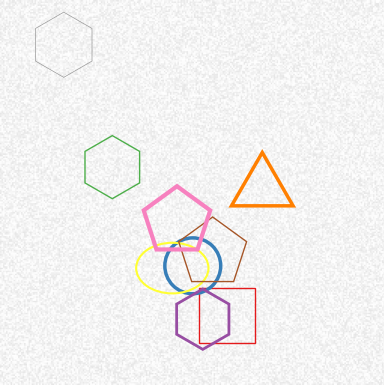[{"shape": "square", "thickness": 1, "radius": 0.36, "center": [0.589, 0.181]}, {"shape": "circle", "thickness": 2.5, "radius": 0.36, "center": [0.501, 0.31]}, {"shape": "hexagon", "thickness": 1, "radius": 0.41, "center": [0.292, 0.566]}, {"shape": "hexagon", "thickness": 2, "radius": 0.39, "center": [0.527, 0.171]}, {"shape": "triangle", "thickness": 2.5, "radius": 0.46, "center": [0.681, 0.512]}, {"shape": "oval", "thickness": 1.5, "radius": 0.47, "center": [0.448, 0.304]}, {"shape": "pentagon", "thickness": 1, "radius": 0.46, "center": [0.552, 0.344]}, {"shape": "pentagon", "thickness": 3, "radius": 0.45, "center": [0.46, 0.426]}, {"shape": "hexagon", "thickness": 0.5, "radius": 0.42, "center": [0.166, 0.884]}]